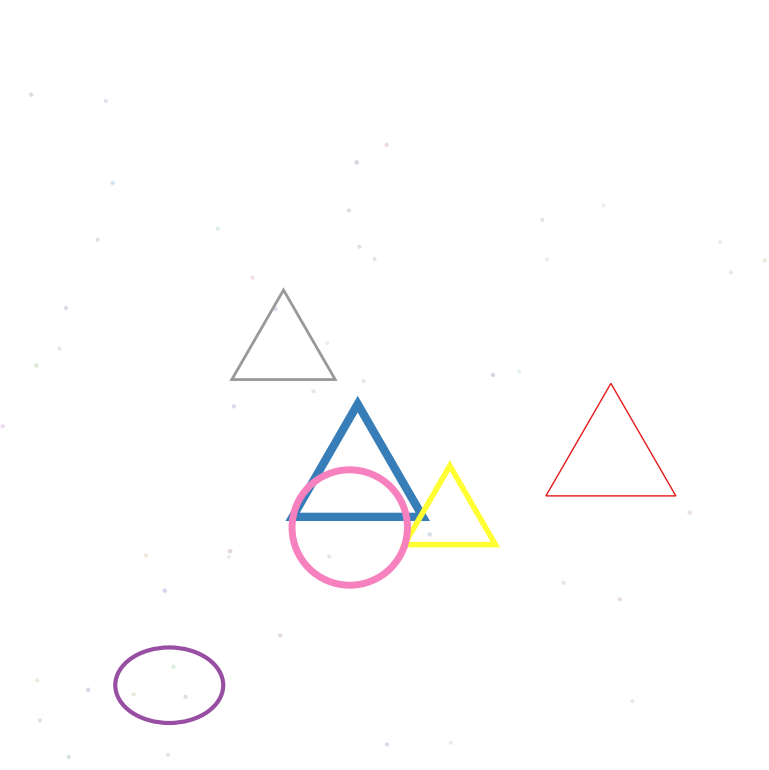[{"shape": "triangle", "thickness": 0.5, "radius": 0.49, "center": [0.793, 0.405]}, {"shape": "triangle", "thickness": 3, "radius": 0.49, "center": [0.465, 0.378]}, {"shape": "oval", "thickness": 1.5, "radius": 0.35, "center": [0.22, 0.11]}, {"shape": "triangle", "thickness": 2, "radius": 0.34, "center": [0.584, 0.327]}, {"shape": "circle", "thickness": 2.5, "radius": 0.37, "center": [0.454, 0.315]}, {"shape": "triangle", "thickness": 1, "radius": 0.39, "center": [0.368, 0.546]}]